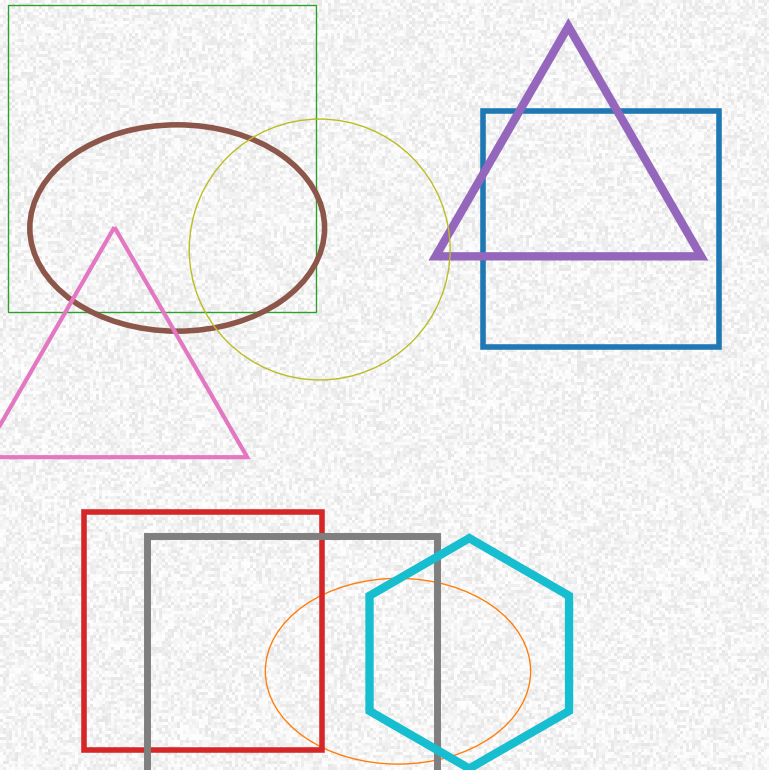[{"shape": "square", "thickness": 2, "radius": 0.77, "center": [0.781, 0.702]}, {"shape": "oval", "thickness": 0.5, "radius": 0.86, "center": [0.517, 0.128]}, {"shape": "square", "thickness": 0.5, "radius": 1.0, "center": [0.211, 0.794]}, {"shape": "square", "thickness": 2, "radius": 0.77, "center": [0.264, 0.181]}, {"shape": "triangle", "thickness": 3, "radius": 1.0, "center": [0.738, 0.767]}, {"shape": "oval", "thickness": 2, "radius": 0.96, "center": [0.23, 0.704]}, {"shape": "triangle", "thickness": 1.5, "radius": 1.0, "center": [0.149, 0.506]}, {"shape": "square", "thickness": 2.5, "radius": 0.94, "center": [0.379, 0.116]}, {"shape": "circle", "thickness": 0.5, "radius": 0.85, "center": [0.415, 0.676]}, {"shape": "hexagon", "thickness": 3, "radius": 0.75, "center": [0.609, 0.151]}]